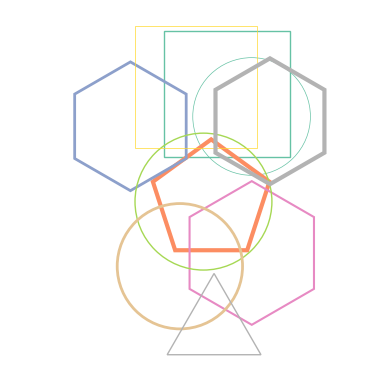[{"shape": "circle", "thickness": 0.5, "radius": 0.76, "center": [0.653, 0.697]}, {"shape": "square", "thickness": 1, "radius": 0.82, "center": [0.59, 0.756]}, {"shape": "pentagon", "thickness": 3, "radius": 0.8, "center": [0.548, 0.479]}, {"shape": "hexagon", "thickness": 2, "radius": 0.84, "center": [0.339, 0.672]}, {"shape": "hexagon", "thickness": 1.5, "radius": 0.93, "center": [0.654, 0.343]}, {"shape": "circle", "thickness": 1, "radius": 0.89, "center": [0.528, 0.476]}, {"shape": "square", "thickness": 0.5, "radius": 0.79, "center": [0.509, 0.773]}, {"shape": "circle", "thickness": 2, "radius": 0.81, "center": [0.467, 0.309]}, {"shape": "triangle", "thickness": 1, "radius": 0.7, "center": [0.556, 0.149]}, {"shape": "hexagon", "thickness": 3, "radius": 0.82, "center": [0.701, 0.685]}]